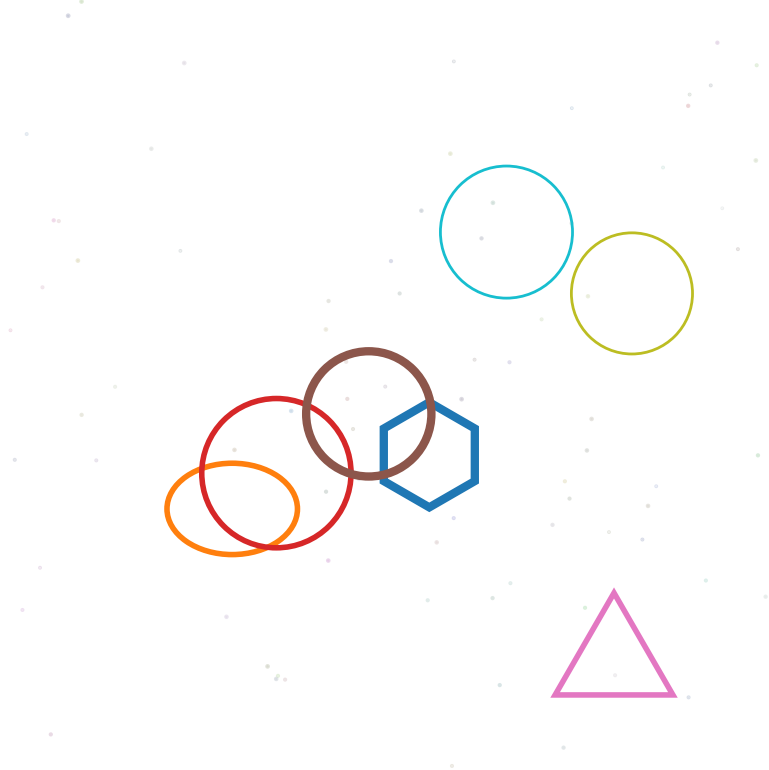[{"shape": "hexagon", "thickness": 3, "radius": 0.34, "center": [0.558, 0.409]}, {"shape": "oval", "thickness": 2, "radius": 0.42, "center": [0.302, 0.339]}, {"shape": "circle", "thickness": 2, "radius": 0.48, "center": [0.359, 0.385]}, {"shape": "circle", "thickness": 3, "radius": 0.41, "center": [0.479, 0.462]}, {"shape": "triangle", "thickness": 2, "radius": 0.44, "center": [0.797, 0.142]}, {"shape": "circle", "thickness": 1, "radius": 0.39, "center": [0.821, 0.619]}, {"shape": "circle", "thickness": 1, "radius": 0.43, "center": [0.658, 0.699]}]